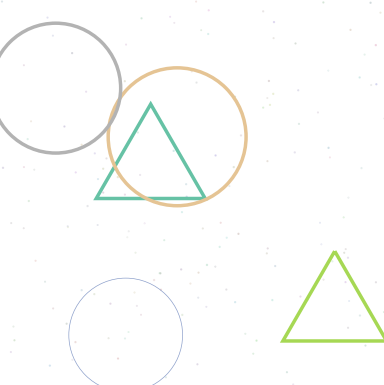[{"shape": "triangle", "thickness": 2.5, "radius": 0.82, "center": [0.391, 0.566]}, {"shape": "circle", "thickness": 0.5, "radius": 0.74, "center": [0.327, 0.13]}, {"shape": "triangle", "thickness": 2.5, "radius": 0.78, "center": [0.869, 0.192]}, {"shape": "circle", "thickness": 2.5, "radius": 0.9, "center": [0.46, 0.645]}, {"shape": "circle", "thickness": 2.5, "radius": 0.84, "center": [0.145, 0.771]}]